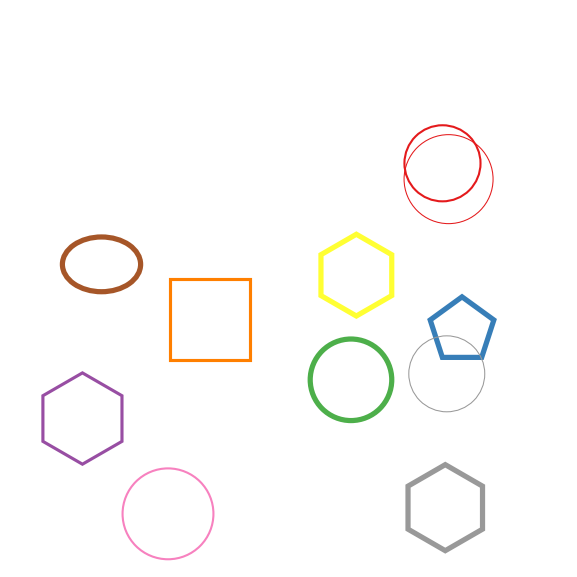[{"shape": "circle", "thickness": 0.5, "radius": 0.39, "center": [0.777, 0.689]}, {"shape": "circle", "thickness": 1, "radius": 0.33, "center": [0.766, 0.716]}, {"shape": "pentagon", "thickness": 2.5, "radius": 0.29, "center": [0.8, 0.427]}, {"shape": "circle", "thickness": 2.5, "radius": 0.35, "center": [0.608, 0.341]}, {"shape": "hexagon", "thickness": 1.5, "radius": 0.4, "center": [0.143, 0.274]}, {"shape": "square", "thickness": 1.5, "radius": 0.35, "center": [0.364, 0.445]}, {"shape": "hexagon", "thickness": 2.5, "radius": 0.35, "center": [0.617, 0.523]}, {"shape": "oval", "thickness": 2.5, "radius": 0.34, "center": [0.176, 0.541]}, {"shape": "circle", "thickness": 1, "radius": 0.39, "center": [0.291, 0.109]}, {"shape": "hexagon", "thickness": 2.5, "radius": 0.37, "center": [0.771, 0.12]}, {"shape": "circle", "thickness": 0.5, "radius": 0.33, "center": [0.774, 0.352]}]